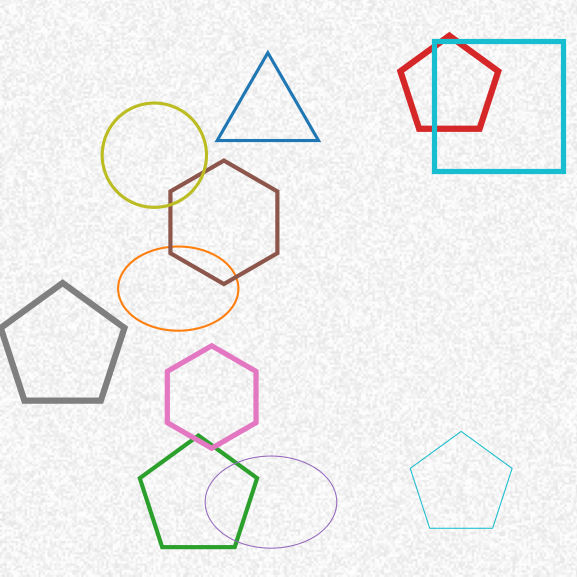[{"shape": "triangle", "thickness": 1.5, "radius": 0.51, "center": [0.464, 0.806]}, {"shape": "oval", "thickness": 1, "radius": 0.52, "center": [0.309, 0.499]}, {"shape": "pentagon", "thickness": 2, "radius": 0.53, "center": [0.344, 0.138]}, {"shape": "pentagon", "thickness": 3, "radius": 0.45, "center": [0.778, 0.848]}, {"shape": "oval", "thickness": 0.5, "radius": 0.57, "center": [0.469, 0.13]}, {"shape": "hexagon", "thickness": 2, "radius": 0.53, "center": [0.388, 0.614]}, {"shape": "hexagon", "thickness": 2.5, "radius": 0.44, "center": [0.367, 0.312]}, {"shape": "pentagon", "thickness": 3, "radius": 0.56, "center": [0.108, 0.397]}, {"shape": "circle", "thickness": 1.5, "radius": 0.45, "center": [0.267, 0.73]}, {"shape": "pentagon", "thickness": 0.5, "radius": 0.46, "center": [0.799, 0.159]}, {"shape": "square", "thickness": 2.5, "radius": 0.56, "center": [0.863, 0.816]}]